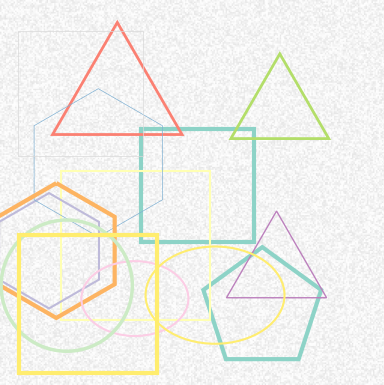[{"shape": "pentagon", "thickness": 3, "radius": 0.8, "center": [0.681, 0.197]}, {"shape": "square", "thickness": 3, "radius": 0.73, "center": [0.514, 0.518]}, {"shape": "square", "thickness": 1.5, "radius": 0.97, "center": [0.352, 0.363]}, {"shape": "hexagon", "thickness": 1.5, "radius": 0.75, "center": [0.127, 0.349]}, {"shape": "triangle", "thickness": 2, "radius": 0.97, "center": [0.305, 0.748]}, {"shape": "hexagon", "thickness": 0.5, "radius": 0.96, "center": [0.255, 0.577]}, {"shape": "hexagon", "thickness": 3, "radius": 0.88, "center": [0.146, 0.349]}, {"shape": "triangle", "thickness": 2, "radius": 0.73, "center": [0.727, 0.713]}, {"shape": "oval", "thickness": 1.5, "radius": 0.69, "center": [0.35, 0.224]}, {"shape": "square", "thickness": 0.5, "radius": 0.81, "center": [0.209, 0.757]}, {"shape": "triangle", "thickness": 1, "radius": 0.75, "center": [0.718, 0.302]}, {"shape": "circle", "thickness": 2.5, "radius": 0.85, "center": [0.173, 0.258]}, {"shape": "oval", "thickness": 1.5, "radius": 0.9, "center": [0.559, 0.233]}, {"shape": "square", "thickness": 3, "radius": 0.9, "center": [0.229, 0.21]}]